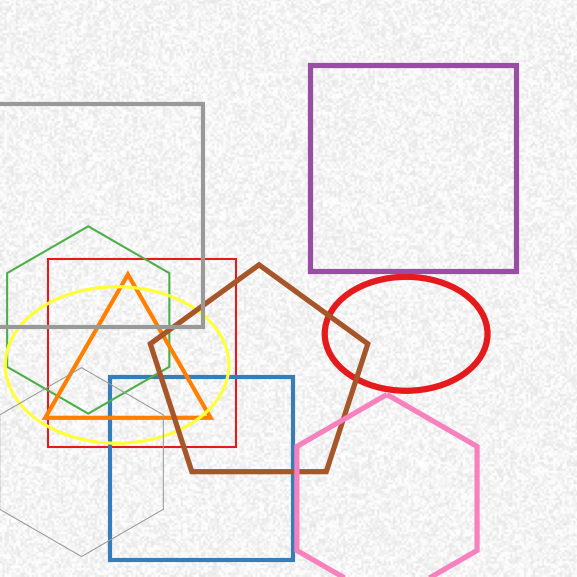[{"shape": "oval", "thickness": 3, "radius": 0.7, "center": [0.703, 0.421]}, {"shape": "square", "thickness": 1, "radius": 0.82, "center": [0.246, 0.388]}, {"shape": "square", "thickness": 2, "radius": 0.79, "center": [0.349, 0.188]}, {"shape": "hexagon", "thickness": 1, "radius": 0.81, "center": [0.153, 0.445]}, {"shape": "square", "thickness": 2.5, "radius": 0.89, "center": [0.715, 0.708]}, {"shape": "triangle", "thickness": 2, "radius": 0.83, "center": [0.222, 0.358]}, {"shape": "oval", "thickness": 1.5, "radius": 0.97, "center": [0.203, 0.367]}, {"shape": "pentagon", "thickness": 2.5, "radius": 0.99, "center": [0.449, 0.343]}, {"shape": "hexagon", "thickness": 2.5, "radius": 0.9, "center": [0.67, 0.136]}, {"shape": "square", "thickness": 2, "radius": 0.97, "center": [0.158, 0.627]}, {"shape": "hexagon", "thickness": 0.5, "radius": 0.82, "center": [0.141, 0.199]}]